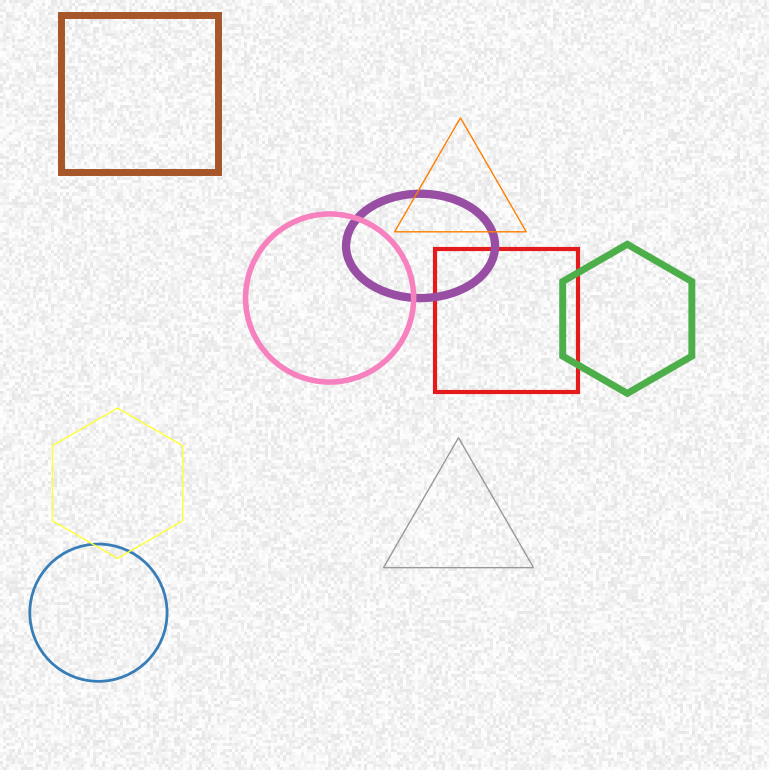[{"shape": "square", "thickness": 1.5, "radius": 0.47, "center": [0.658, 0.584]}, {"shape": "circle", "thickness": 1, "radius": 0.45, "center": [0.128, 0.204]}, {"shape": "hexagon", "thickness": 2.5, "radius": 0.48, "center": [0.815, 0.586]}, {"shape": "oval", "thickness": 3, "radius": 0.48, "center": [0.546, 0.681]}, {"shape": "triangle", "thickness": 0.5, "radius": 0.49, "center": [0.598, 0.748]}, {"shape": "hexagon", "thickness": 0.5, "radius": 0.49, "center": [0.153, 0.372]}, {"shape": "square", "thickness": 2.5, "radius": 0.51, "center": [0.181, 0.878]}, {"shape": "circle", "thickness": 2, "radius": 0.55, "center": [0.428, 0.613]}, {"shape": "triangle", "thickness": 0.5, "radius": 0.56, "center": [0.595, 0.319]}]